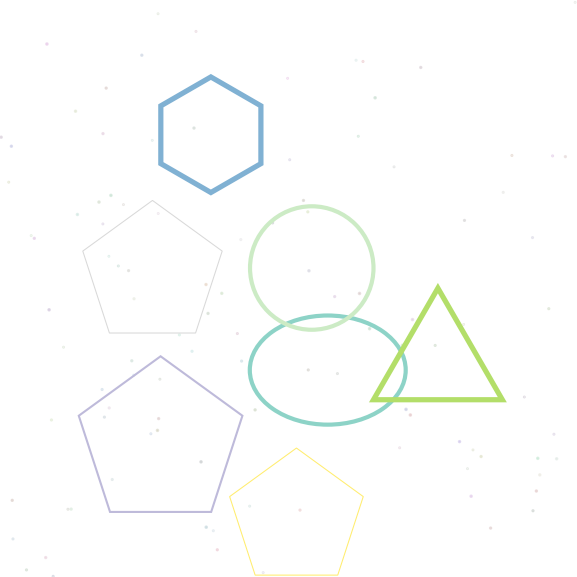[{"shape": "oval", "thickness": 2, "radius": 0.67, "center": [0.568, 0.358]}, {"shape": "pentagon", "thickness": 1, "radius": 0.74, "center": [0.278, 0.233]}, {"shape": "hexagon", "thickness": 2.5, "radius": 0.5, "center": [0.365, 0.766]}, {"shape": "triangle", "thickness": 2.5, "radius": 0.64, "center": [0.758, 0.371]}, {"shape": "pentagon", "thickness": 0.5, "radius": 0.63, "center": [0.264, 0.525]}, {"shape": "circle", "thickness": 2, "radius": 0.53, "center": [0.54, 0.535]}, {"shape": "pentagon", "thickness": 0.5, "radius": 0.61, "center": [0.513, 0.102]}]